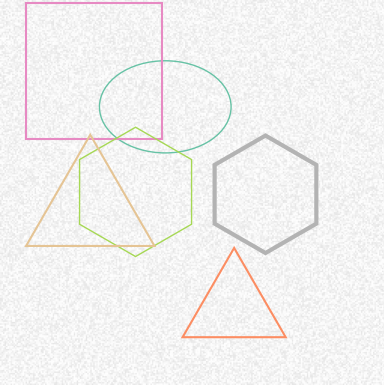[{"shape": "oval", "thickness": 1, "radius": 0.85, "center": [0.429, 0.722]}, {"shape": "triangle", "thickness": 1.5, "radius": 0.77, "center": [0.608, 0.201]}, {"shape": "square", "thickness": 1.5, "radius": 0.88, "center": [0.243, 0.815]}, {"shape": "hexagon", "thickness": 1, "radius": 0.84, "center": [0.352, 0.502]}, {"shape": "triangle", "thickness": 1.5, "radius": 0.96, "center": [0.234, 0.457]}, {"shape": "hexagon", "thickness": 3, "radius": 0.76, "center": [0.69, 0.495]}]